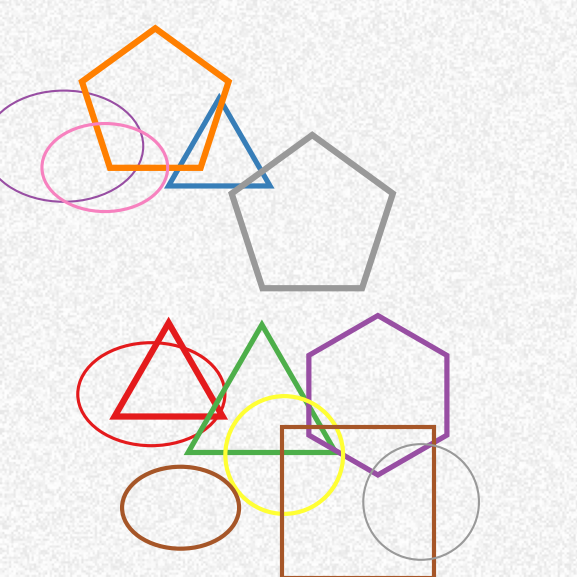[{"shape": "oval", "thickness": 1.5, "radius": 0.64, "center": [0.262, 0.317]}, {"shape": "triangle", "thickness": 3, "radius": 0.54, "center": [0.292, 0.332]}, {"shape": "triangle", "thickness": 2.5, "radius": 0.51, "center": [0.38, 0.728]}, {"shape": "triangle", "thickness": 2.5, "radius": 0.74, "center": [0.454, 0.289]}, {"shape": "hexagon", "thickness": 2.5, "radius": 0.69, "center": [0.654, 0.315]}, {"shape": "oval", "thickness": 1, "radius": 0.69, "center": [0.111, 0.746]}, {"shape": "pentagon", "thickness": 3, "radius": 0.67, "center": [0.269, 0.817]}, {"shape": "circle", "thickness": 2, "radius": 0.51, "center": [0.492, 0.211]}, {"shape": "square", "thickness": 2, "radius": 0.65, "center": [0.62, 0.13]}, {"shape": "oval", "thickness": 2, "radius": 0.51, "center": [0.313, 0.12]}, {"shape": "oval", "thickness": 1.5, "radius": 0.54, "center": [0.182, 0.709]}, {"shape": "circle", "thickness": 1, "radius": 0.5, "center": [0.729, 0.13]}, {"shape": "pentagon", "thickness": 3, "radius": 0.73, "center": [0.541, 0.619]}]